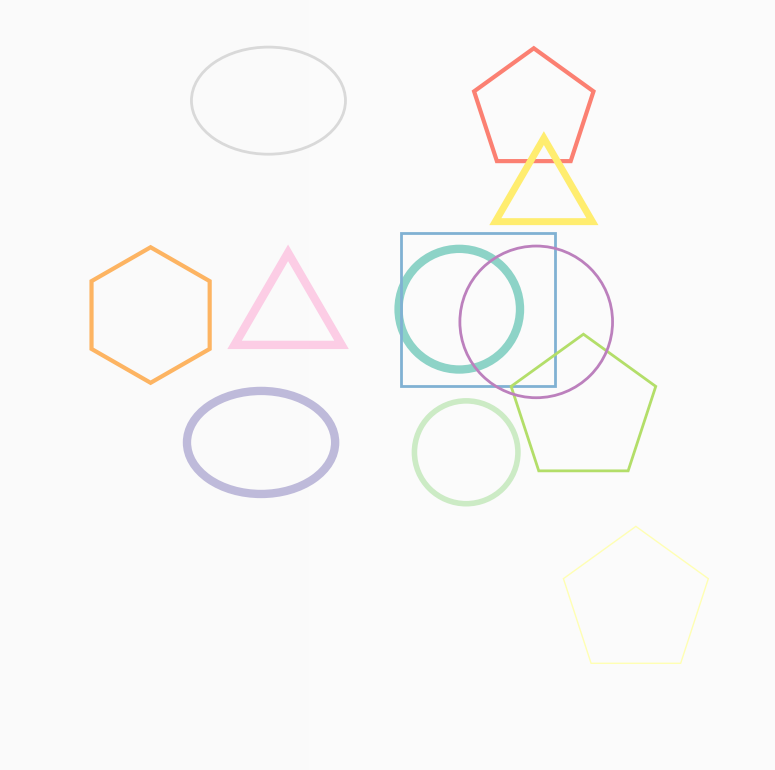[{"shape": "circle", "thickness": 3, "radius": 0.39, "center": [0.593, 0.598]}, {"shape": "pentagon", "thickness": 0.5, "radius": 0.49, "center": [0.82, 0.218]}, {"shape": "oval", "thickness": 3, "radius": 0.48, "center": [0.337, 0.425]}, {"shape": "pentagon", "thickness": 1.5, "radius": 0.41, "center": [0.689, 0.856]}, {"shape": "square", "thickness": 1, "radius": 0.5, "center": [0.617, 0.598]}, {"shape": "hexagon", "thickness": 1.5, "radius": 0.44, "center": [0.194, 0.591]}, {"shape": "pentagon", "thickness": 1, "radius": 0.49, "center": [0.753, 0.468]}, {"shape": "triangle", "thickness": 3, "radius": 0.4, "center": [0.372, 0.592]}, {"shape": "oval", "thickness": 1, "radius": 0.5, "center": [0.346, 0.869]}, {"shape": "circle", "thickness": 1, "radius": 0.49, "center": [0.692, 0.582]}, {"shape": "circle", "thickness": 2, "radius": 0.33, "center": [0.602, 0.413]}, {"shape": "triangle", "thickness": 2.5, "radius": 0.36, "center": [0.702, 0.748]}]